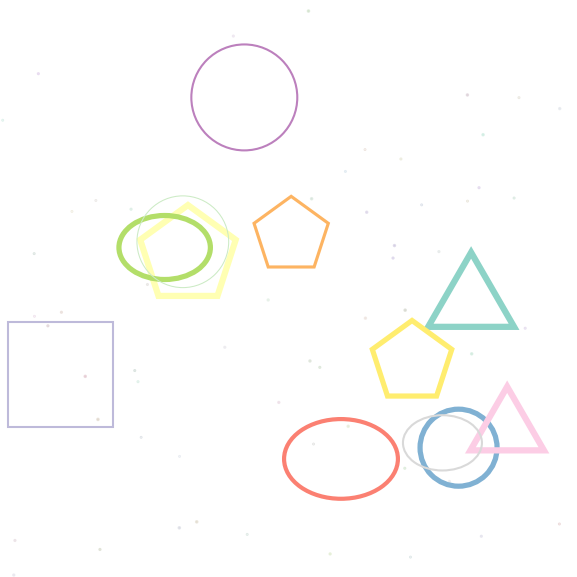[{"shape": "triangle", "thickness": 3, "radius": 0.43, "center": [0.816, 0.476]}, {"shape": "pentagon", "thickness": 3, "radius": 0.43, "center": [0.325, 0.557]}, {"shape": "square", "thickness": 1, "radius": 0.46, "center": [0.104, 0.351]}, {"shape": "oval", "thickness": 2, "radius": 0.49, "center": [0.59, 0.204]}, {"shape": "circle", "thickness": 2.5, "radius": 0.33, "center": [0.794, 0.224]}, {"shape": "pentagon", "thickness": 1.5, "radius": 0.34, "center": [0.504, 0.592]}, {"shape": "oval", "thickness": 2.5, "radius": 0.4, "center": [0.285, 0.571]}, {"shape": "triangle", "thickness": 3, "radius": 0.37, "center": [0.878, 0.256]}, {"shape": "oval", "thickness": 1, "radius": 0.34, "center": [0.766, 0.232]}, {"shape": "circle", "thickness": 1, "radius": 0.46, "center": [0.423, 0.83]}, {"shape": "circle", "thickness": 0.5, "radius": 0.4, "center": [0.317, 0.581]}, {"shape": "pentagon", "thickness": 2.5, "radius": 0.36, "center": [0.713, 0.372]}]